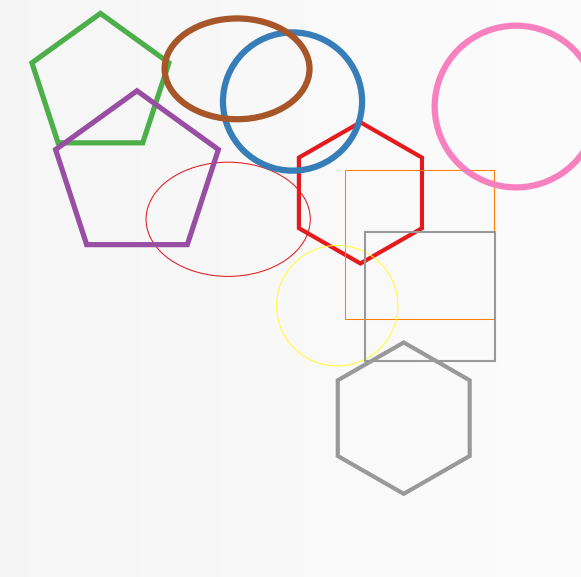[{"shape": "oval", "thickness": 0.5, "radius": 0.71, "center": [0.393, 0.619]}, {"shape": "hexagon", "thickness": 2, "radius": 0.61, "center": [0.62, 0.665]}, {"shape": "circle", "thickness": 3, "radius": 0.6, "center": [0.503, 0.823]}, {"shape": "pentagon", "thickness": 2.5, "radius": 0.62, "center": [0.173, 0.852]}, {"shape": "pentagon", "thickness": 2.5, "radius": 0.74, "center": [0.236, 0.695]}, {"shape": "square", "thickness": 0.5, "radius": 0.64, "center": [0.721, 0.576]}, {"shape": "circle", "thickness": 0.5, "radius": 0.52, "center": [0.58, 0.47]}, {"shape": "oval", "thickness": 3, "radius": 0.62, "center": [0.408, 0.88]}, {"shape": "circle", "thickness": 3, "radius": 0.7, "center": [0.888, 0.815]}, {"shape": "hexagon", "thickness": 2, "radius": 0.66, "center": [0.695, 0.275]}, {"shape": "square", "thickness": 1, "radius": 0.56, "center": [0.739, 0.486]}]